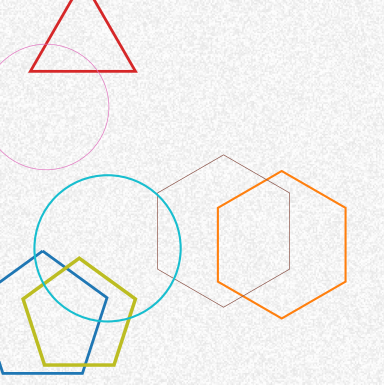[{"shape": "pentagon", "thickness": 2, "radius": 0.88, "center": [0.111, 0.172]}, {"shape": "hexagon", "thickness": 1.5, "radius": 0.96, "center": [0.732, 0.364]}, {"shape": "triangle", "thickness": 2, "radius": 0.79, "center": [0.215, 0.894]}, {"shape": "hexagon", "thickness": 0.5, "radius": 0.99, "center": [0.581, 0.4]}, {"shape": "circle", "thickness": 0.5, "radius": 0.82, "center": [0.12, 0.722]}, {"shape": "pentagon", "thickness": 2.5, "radius": 0.77, "center": [0.206, 0.176]}, {"shape": "circle", "thickness": 1.5, "radius": 0.95, "center": [0.279, 0.355]}]